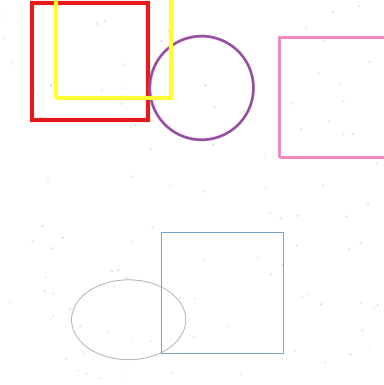[{"shape": "square", "thickness": 3, "radius": 0.76, "center": [0.234, 0.84]}, {"shape": "square", "thickness": 0.5, "radius": 0.79, "center": [0.577, 0.24]}, {"shape": "circle", "thickness": 2, "radius": 0.67, "center": [0.524, 0.772]}, {"shape": "square", "thickness": 3, "radius": 0.74, "center": [0.295, 0.893]}, {"shape": "square", "thickness": 2, "radius": 0.78, "center": [0.881, 0.747]}, {"shape": "oval", "thickness": 0.5, "radius": 0.74, "center": [0.334, 0.169]}]